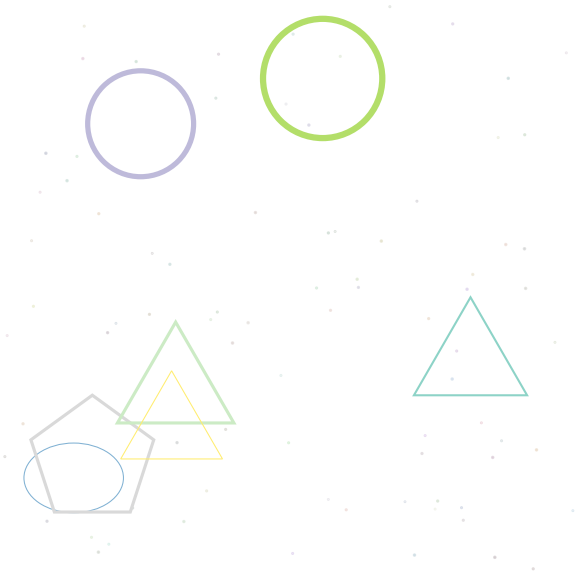[{"shape": "triangle", "thickness": 1, "radius": 0.57, "center": [0.815, 0.371]}, {"shape": "circle", "thickness": 2.5, "radius": 0.46, "center": [0.244, 0.785]}, {"shape": "oval", "thickness": 0.5, "radius": 0.43, "center": [0.128, 0.172]}, {"shape": "circle", "thickness": 3, "radius": 0.52, "center": [0.559, 0.863]}, {"shape": "pentagon", "thickness": 1.5, "radius": 0.56, "center": [0.16, 0.203]}, {"shape": "triangle", "thickness": 1.5, "radius": 0.58, "center": [0.304, 0.325]}, {"shape": "triangle", "thickness": 0.5, "radius": 0.51, "center": [0.297, 0.255]}]